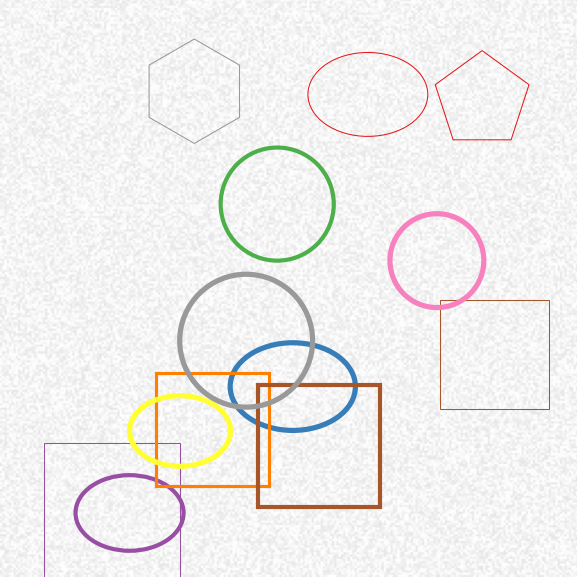[{"shape": "pentagon", "thickness": 0.5, "radius": 0.43, "center": [0.835, 0.826]}, {"shape": "oval", "thickness": 0.5, "radius": 0.52, "center": [0.637, 0.836]}, {"shape": "oval", "thickness": 2.5, "radius": 0.54, "center": [0.507, 0.33]}, {"shape": "circle", "thickness": 2, "radius": 0.49, "center": [0.48, 0.646]}, {"shape": "oval", "thickness": 2, "radius": 0.47, "center": [0.224, 0.111]}, {"shape": "square", "thickness": 0.5, "radius": 0.59, "center": [0.194, 0.115]}, {"shape": "square", "thickness": 1.5, "radius": 0.49, "center": [0.368, 0.256]}, {"shape": "oval", "thickness": 2.5, "radius": 0.44, "center": [0.312, 0.253]}, {"shape": "square", "thickness": 2, "radius": 0.53, "center": [0.553, 0.227]}, {"shape": "square", "thickness": 0.5, "radius": 0.47, "center": [0.856, 0.385]}, {"shape": "circle", "thickness": 2.5, "radius": 0.41, "center": [0.757, 0.548]}, {"shape": "hexagon", "thickness": 0.5, "radius": 0.45, "center": [0.336, 0.841]}, {"shape": "circle", "thickness": 2.5, "radius": 0.58, "center": [0.426, 0.409]}]